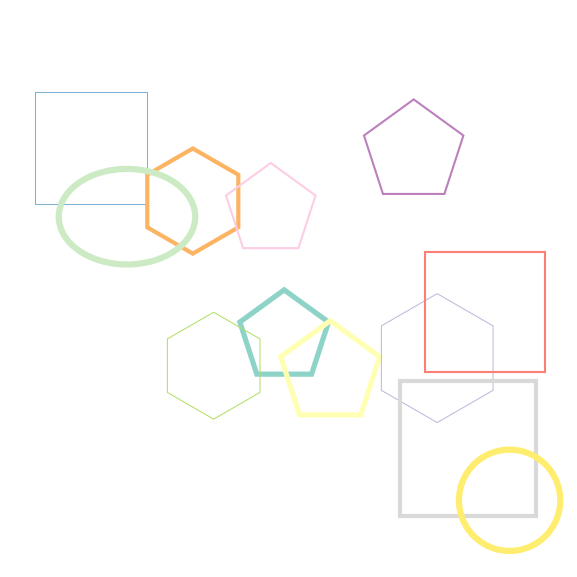[{"shape": "pentagon", "thickness": 2.5, "radius": 0.4, "center": [0.492, 0.417]}, {"shape": "pentagon", "thickness": 2.5, "radius": 0.45, "center": [0.572, 0.354]}, {"shape": "hexagon", "thickness": 0.5, "radius": 0.56, "center": [0.757, 0.379]}, {"shape": "square", "thickness": 1, "radius": 0.52, "center": [0.84, 0.459]}, {"shape": "square", "thickness": 0.5, "radius": 0.48, "center": [0.158, 0.743]}, {"shape": "hexagon", "thickness": 2, "radius": 0.46, "center": [0.334, 0.651]}, {"shape": "hexagon", "thickness": 0.5, "radius": 0.46, "center": [0.37, 0.366]}, {"shape": "pentagon", "thickness": 1, "radius": 0.41, "center": [0.469, 0.635]}, {"shape": "square", "thickness": 2, "radius": 0.59, "center": [0.811, 0.223]}, {"shape": "pentagon", "thickness": 1, "radius": 0.45, "center": [0.716, 0.737]}, {"shape": "oval", "thickness": 3, "radius": 0.59, "center": [0.22, 0.624]}, {"shape": "circle", "thickness": 3, "radius": 0.44, "center": [0.882, 0.133]}]